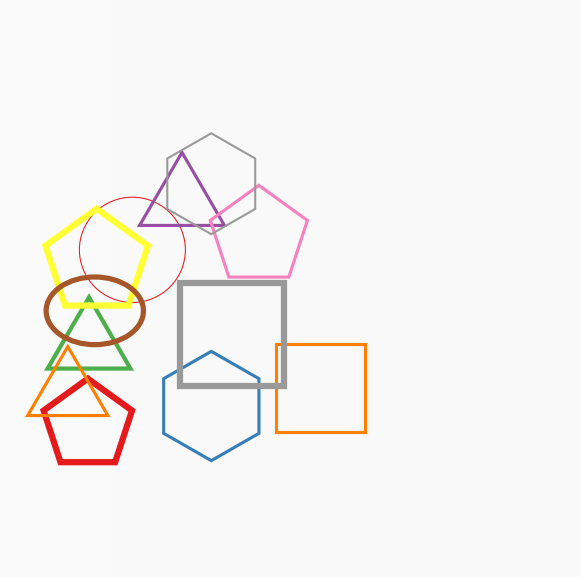[{"shape": "circle", "thickness": 0.5, "radius": 0.46, "center": [0.228, 0.567]}, {"shape": "pentagon", "thickness": 3, "radius": 0.4, "center": [0.151, 0.264]}, {"shape": "hexagon", "thickness": 1.5, "radius": 0.47, "center": [0.364, 0.296]}, {"shape": "triangle", "thickness": 2, "radius": 0.41, "center": [0.153, 0.402]}, {"shape": "triangle", "thickness": 1.5, "radius": 0.42, "center": [0.313, 0.651]}, {"shape": "triangle", "thickness": 1.5, "radius": 0.4, "center": [0.117, 0.319]}, {"shape": "square", "thickness": 1.5, "radius": 0.38, "center": [0.552, 0.328]}, {"shape": "pentagon", "thickness": 3, "radius": 0.46, "center": [0.166, 0.545]}, {"shape": "oval", "thickness": 2.5, "radius": 0.42, "center": [0.163, 0.461]}, {"shape": "pentagon", "thickness": 1.5, "radius": 0.44, "center": [0.445, 0.59]}, {"shape": "square", "thickness": 3, "radius": 0.45, "center": [0.399, 0.421]}, {"shape": "hexagon", "thickness": 1, "radius": 0.44, "center": [0.363, 0.681]}]